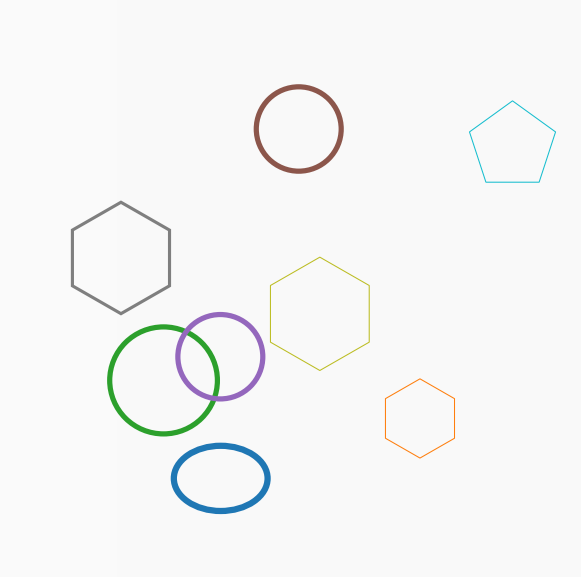[{"shape": "oval", "thickness": 3, "radius": 0.4, "center": [0.38, 0.171]}, {"shape": "hexagon", "thickness": 0.5, "radius": 0.34, "center": [0.723, 0.275]}, {"shape": "circle", "thickness": 2.5, "radius": 0.46, "center": [0.281, 0.34]}, {"shape": "circle", "thickness": 2.5, "radius": 0.37, "center": [0.379, 0.381]}, {"shape": "circle", "thickness": 2.5, "radius": 0.37, "center": [0.514, 0.776]}, {"shape": "hexagon", "thickness": 1.5, "radius": 0.48, "center": [0.208, 0.552]}, {"shape": "hexagon", "thickness": 0.5, "radius": 0.49, "center": [0.55, 0.456]}, {"shape": "pentagon", "thickness": 0.5, "radius": 0.39, "center": [0.882, 0.747]}]